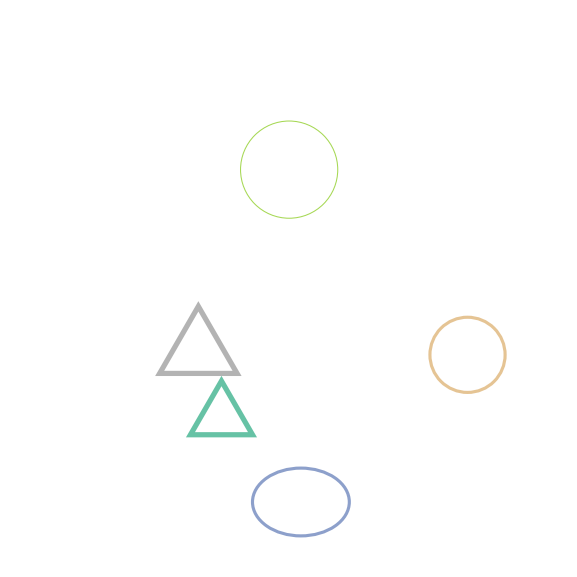[{"shape": "triangle", "thickness": 2.5, "radius": 0.31, "center": [0.384, 0.277]}, {"shape": "oval", "thickness": 1.5, "radius": 0.42, "center": [0.521, 0.13]}, {"shape": "circle", "thickness": 0.5, "radius": 0.42, "center": [0.501, 0.705]}, {"shape": "circle", "thickness": 1.5, "radius": 0.33, "center": [0.81, 0.385]}, {"shape": "triangle", "thickness": 2.5, "radius": 0.39, "center": [0.343, 0.391]}]